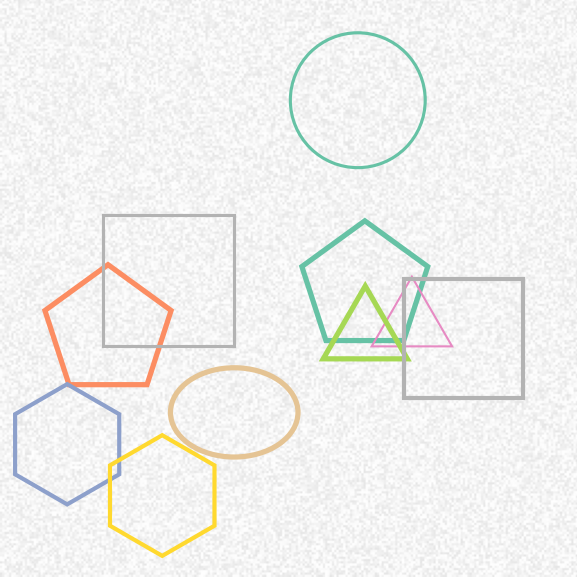[{"shape": "pentagon", "thickness": 2.5, "radius": 0.57, "center": [0.632, 0.502]}, {"shape": "circle", "thickness": 1.5, "radius": 0.58, "center": [0.62, 0.826]}, {"shape": "pentagon", "thickness": 2.5, "radius": 0.57, "center": [0.187, 0.426]}, {"shape": "hexagon", "thickness": 2, "radius": 0.52, "center": [0.116, 0.23]}, {"shape": "triangle", "thickness": 1, "radius": 0.4, "center": [0.713, 0.44]}, {"shape": "triangle", "thickness": 2.5, "radius": 0.42, "center": [0.632, 0.42]}, {"shape": "hexagon", "thickness": 2, "radius": 0.52, "center": [0.281, 0.141]}, {"shape": "oval", "thickness": 2.5, "radius": 0.55, "center": [0.406, 0.285]}, {"shape": "square", "thickness": 2, "radius": 0.51, "center": [0.803, 0.413]}, {"shape": "square", "thickness": 1.5, "radius": 0.57, "center": [0.292, 0.513]}]